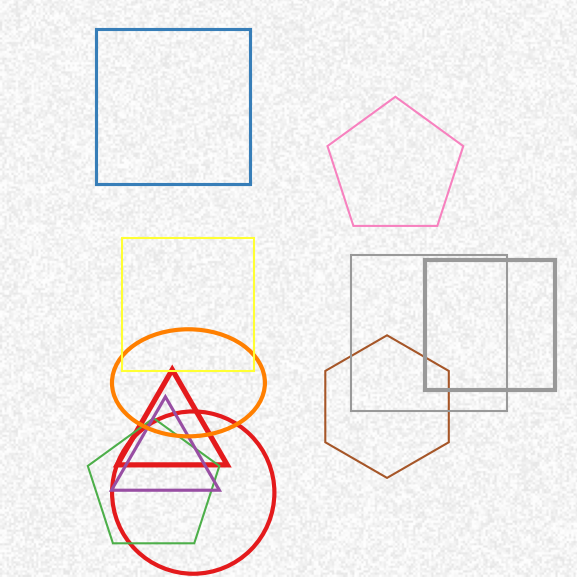[{"shape": "circle", "thickness": 2, "radius": 0.7, "center": [0.335, 0.146]}, {"shape": "triangle", "thickness": 2.5, "radius": 0.55, "center": [0.298, 0.249]}, {"shape": "square", "thickness": 1.5, "radius": 0.67, "center": [0.299, 0.815]}, {"shape": "pentagon", "thickness": 1, "radius": 0.6, "center": [0.266, 0.155]}, {"shape": "triangle", "thickness": 1.5, "radius": 0.54, "center": [0.286, 0.204]}, {"shape": "oval", "thickness": 2, "radius": 0.66, "center": [0.326, 0.336]}, {"shape": "square", "thickness": 1, "radius": 0.57, "center": [0.325, 0.472]}, {"shape": "hexagon", "thickness": 1, "radius": 0.62, "center": [0.67, 0.295]}, {"shape": "pentagon", "thickness": 1, "radius": 0.62, "center": [0.685, 0.708]}, {"shape": "square", "thickness": 1, "radius": 0.67, "center": [0.743, 0.422]}, {"shape": "square", "thickness": 2, "radius": 0.57, "center": [0.848, 0.437]}]